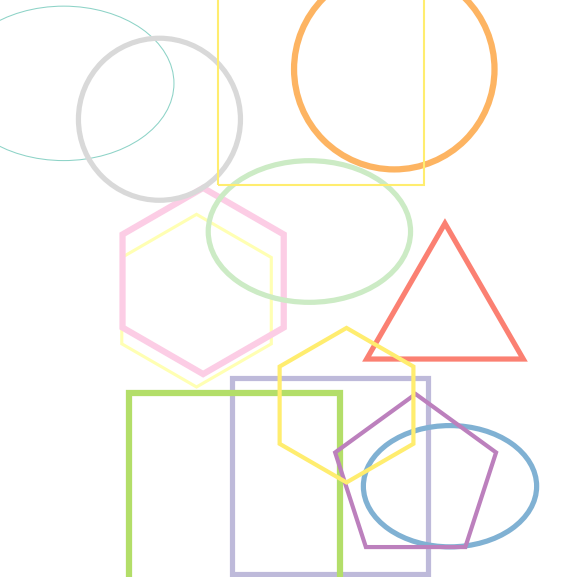[{"shape": "oval", "thickness": 0.5, "radius": 0.96, "center": [0.11, 0.855]}, {"shape": "hexagon", "thickness": 1.5, "radius": 0.75, "center": [0.34, 0.479]}, {"shape": "square", "thickness": 2.5, "radius": 0.85, "center": [0.571, 0.175]}, {"shape": "triangle", "thickness": 2.5, "radius": 0.78, "center": [0.77, 0.456]}, {"shape": "oval", "thickness": 2.5, "radius": 0.75, "center": [0.779, 0.157]}, {"shape": "circle", "thickness": 3, "radius": 0.87, "center": [0.683, 0.879]}, {"shape": "square", "thickness": 3, "radius": 0.92, "center": [0.406, 0.135]}, {"shape": "hexagon", "thickness": 3, "radius": 0.81, "center": [0.352, 0.513]}, {"shape": "circle", "thickness": 2.5, "radius": 0.7, "center": [0.276, 0.793]}, {"shape": "pentagon", "thickness": 2, "radius": 0.73, "center": [0.72, 0.17]}, {"shape": "oval", "thickness": 2.5, "radius": 0.88, "center": [0.536, 0.598]}, {"shape": "hexagon", "thickness": 2, "radius": 0.67, "center": [0.6, 0.298]}, {"shape": "square", "thickness": 1, "radius": 0.89, "center": [0.556, 0.857]}]